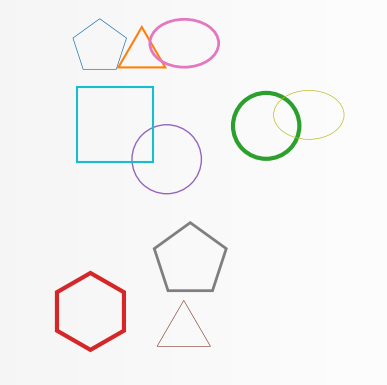[{"shape": "pentagon", "thickness": 0.5, "radius": 0.36, "center": [0.257, 0.879]}, {"shape": "triangle", "thickness": 1.5, "radius": 0.35, "center": [0.366, 0.86]}, {"shape": "circle", "thickness": 3, "radius": 0.43, "center": [0.687, 0.673]}, {"shape": "hexagon", "thickness": 3, "radius": 0.5, "center": [0.233, 0.191]}, {"shape": "circle", "thickness": 1, "radius": 0.45, "center": [0.43, 0.586]}, {"shape": "triangle", "thickness": 0.5, "radius": 0.4, "center": [0.474, 0.14]}, {"shape": "oval", "thickness": 2, "radius": 0.44, "center": [0.476, 0.888]}, {"shape": "pentagon", "thickness": 2, "radius": 0.49, "center": [0.491, 0.324]}, {"shape": "oval", "thickness": 0.5, "radius": 0.45, "center": [0.797, 0.702]}, {"shape": "square", "thickness": 1.5, "radius": 0.49, "center": [0.297, 0.678]}]